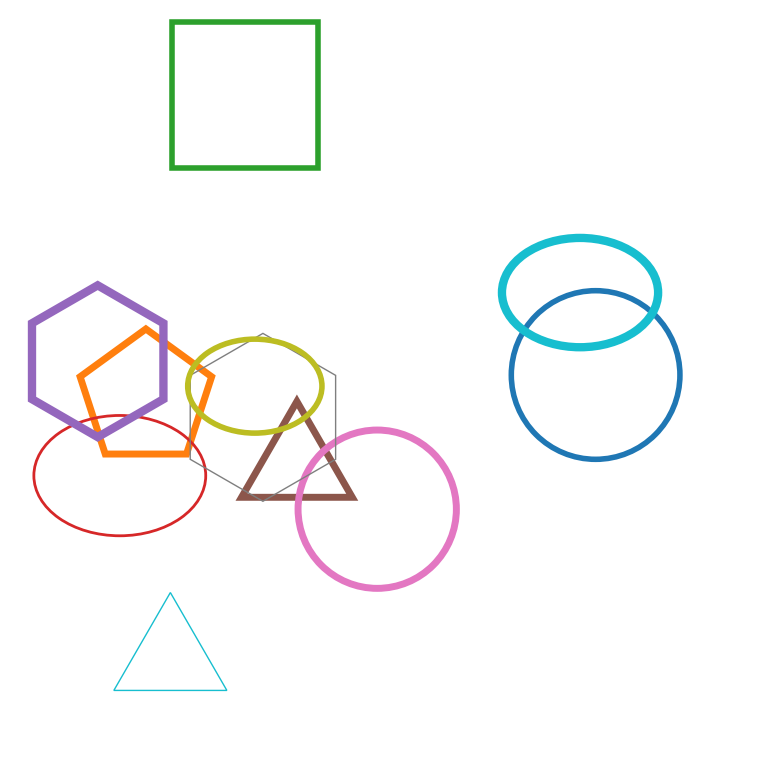[{"shape": "circle", "thickness": 2, "radius": 0.55, "center": [0.774, 0.513]}, {"shape": "pentagon", "thickness": 2.5, "radius": 0.45, "center": [0.189, 0.483]}, {"shape": "square", "thickness": 2, "radius": 0.47, "center": [0.318, 0.876]}, {"shape": "oval", "thickness": 1, "radius": 0.56, "center": [0.156, 0.382]}, {"shape": "hexagon", "thickness": 3, "radius": 0.49, "center": [0.127, 0.531]}, {"shape": "triangle", "thickness": 2.5, "radius": 0.42, "center": [0.386, 0.396]}, {"shape": "circle", "thickness": 2.5, "radius": 0.51, "center": [0.49, 0.339]}, {"shape": "hexagon", "thickness": 0.5, "radius": 0.55, "center": [0.341, 0.458]}, {"shape": "oval", "thickness": 2, "radius": 0.44, "center": [0.331, 0.499]}, {"shape": "triangle", "thickness": 0.5, "radius": 0.42, "center": [0.221, 0.146]}, {"shape": "oval", "thickness": 3, "radius": 0.51, "center": [0.753, 0.62]}]